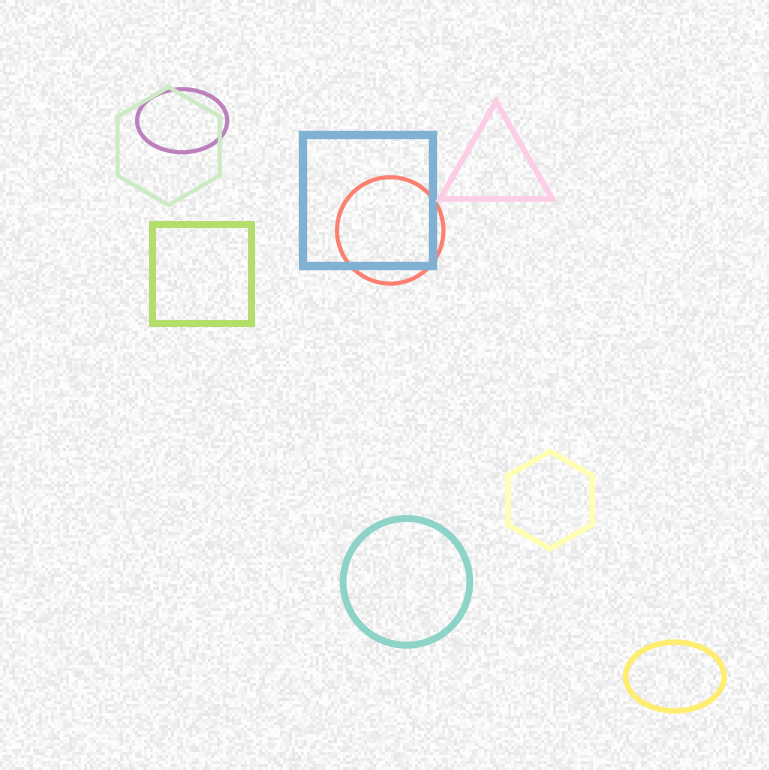[{"shape": "circle", "thickness": 2.5, "radius": 0.41, "center": [0.528, 0.244]}, {"shape": "hexagon", "thickness": 2, "radius": 0.32, "center": [0.714, 0.351]}, {"shape": "circle", "thickness": 1.5, "radius": 0.35, "center": [0.507, 0.701]}, {"shape": "square", "thickness": 3, "radius": 0.42, "center": [0.478, 0.739]}, {"shape": "square", "thickness": 2.5, "radius": 0.32, "center": [0.262, 0.645]}, {"shape": "triangle", "thickness": 2, "radius": 0.42, "center": [0.644, 0.784]}, {"shape": "oval", "thickness": 1.5, "radius": 0.29, "center": [0.237, 0.843]}, {"shape": "hexagon", "thickness": 1.5, "radius": 0.38, "center": [0.219, 0.81]}, {"shape": "oval", "thickness": 2, "radius": 0.32, "center": [0.877, 0.121]}]